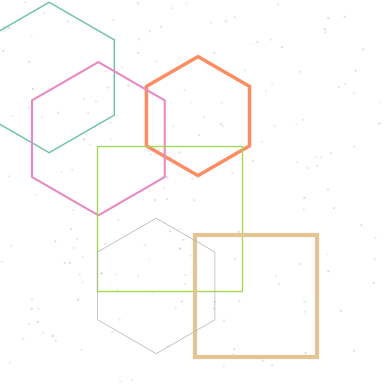[{"shape": "hexagon", "thickness": 1, "radius": 0.98, "center": [0.128, 0.799]}, {"shape": "hexagon", "thickness": 2.5, "radius": 0.77, "center": [0.514, 0.698]}, {"shape": "hexagon", "thickness": 1.5, "radius": 1.0, "center": [0.256, 0.64]}, {"shape": "square", "thickness": 1, "radius": 0.94, "center": [0.44, 0.432]}, {"shape": "square", "thickness": 3, "radius": 0.79, "center": [0.665, 0.231]}, {"shape": "hexagon", "thickness": 0.5, "radius": 0.88, "center": [0.406, 0.257]}]